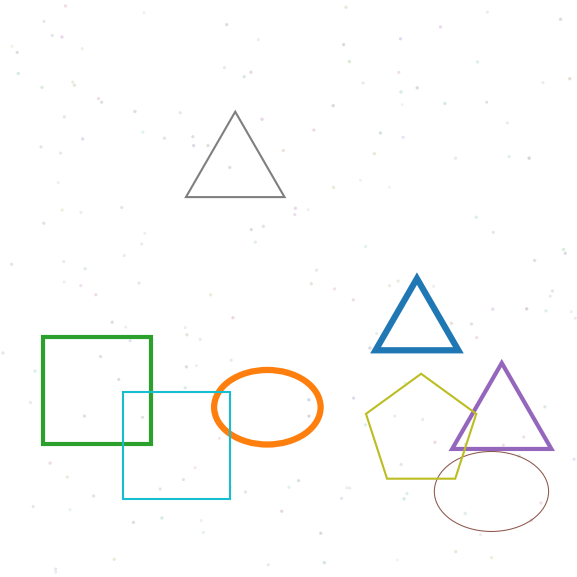[{"shape": "triangle", "thickness": 3, "radius": 0.41, "center": [0.722, 0.434]}, {"shape": "oval", "thickness": 3, "radius": 0.46, "center": [0.463, 0.294]}, {"shape": "square", "thickness": 2, "radius": 0.47, "center": [0.168, 0.323]}, {"shape": "triangle", "thickness": 2, "radius": 0.5, "center": [0.869, 0.271]}, {"shape": "oval", "thickness": 0.5, "radius": 0.49, "center": [0.851, 0.148]}, {"shape": "triangle", "thickness": 1, "radius": 0.49, "center": [0.407, 0.707]}, {"shape": "pentagon", "thickness": 1, "radius": 0.5, "center": [0.729, 0.251]}, {"shape": "square", "thickness": 1, "radius": 0.47, "center": [0.306, 0.228]}]